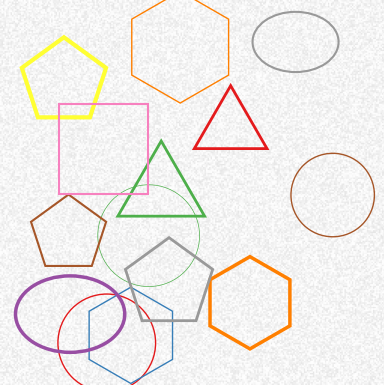[{"shape": "circle", "thickness": 1, "radius": 0.63, "center": [0.277, 0.109]}, {"shape": "triangle", "thickness": 2, "radius": 0.55, "center": [0.599, 0.668]}, {"shape": "hexagon", "thickness": 1, "radius": 0.63, "center": [0.34, 0.129]}, {"shape": "triangle", "thickness": 2, "radius": 0.65, "center": [0.419, 0.504]}, {"shape": "circle", "thickness": 0.5, "radius": 0.66, "center": [0.386, 0.388]}, {"shape": "oval", "thickness": 2.5, "radius": 0.71, "center": [0.182, 0.184]}, {"shape": "hexagon", "thickness": 1, "radius": 0.73, "center": [0.468, 0.878]}, {"shape": "hexagon", "thickness": 2.5, "radius": 0.6, "center": [0.649, 0.214]}, {"shape": "pentagon", "thickness": 3, "radius": 0.57, "center": [0.166, 0.788]}, {"shape": "pentagon", "thickness": 1.5, "radius": 0.51, "center": [0.178, 0.392]}, {"shape": "circle", "thickness": 1, "radius": 0.54, "center": [0.864, 0.493]}, {"shape": "square", "thickness": 1.5, "radius": 0.58, "center": [0.268, 0.613]}, {"shape": "oval", "thickness": 1.5, "radius": 0.56, "center": [0.768, 0.891]}, {"shape": "pentagon", "thickness": 2, "radius": 0.6, "center": [0.439, 0.263]}]